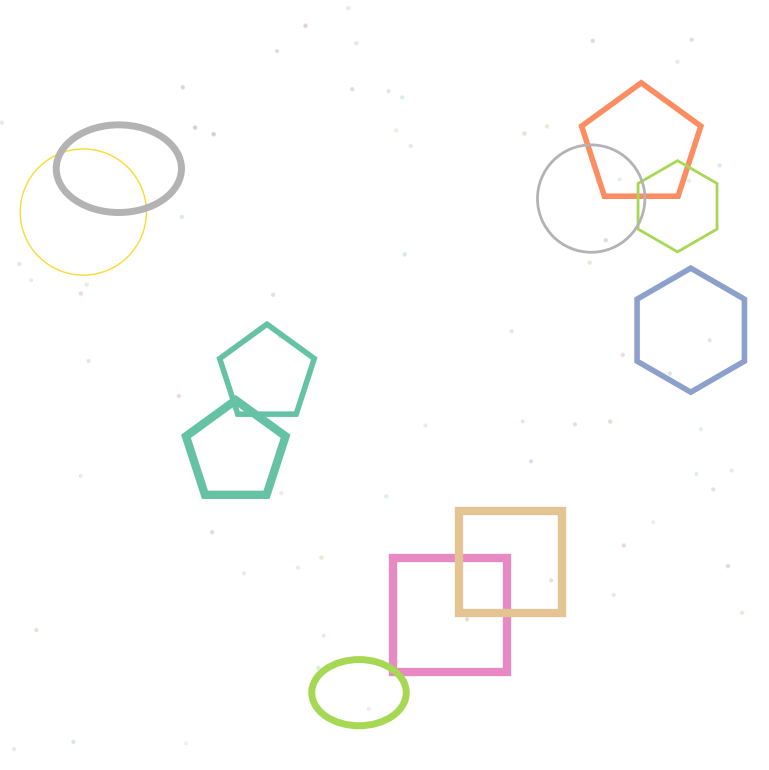[{"shape": "pentagon", "thickness": 2, "radius": 0.32, "center": [0.347, 0.514]}, {"shape": "pentagon", "thickness": 3, "radius": 0.34, "center": [0.306, 0.412]}, {"shape": "pentagon", "thickness": 2, "radius": 0.41, "center": [0.833, 0.811]}, {"shape": "hexagon", "thickness": 2, "radius": 0.4, "center": [0.897, 0.571]}, {"shape": "square", "thickness": 3, "radius": 0.37, "center": [0.585, 0.201]}, {"shape": "hexagon", "thickness": 1, "radius": 0.3, "center": [0.88, 0.732]}, {"shape": "oval", "thickness": 2.5, "radius": 0.31, "center": [0.466, 0.1]}, {"shape": "circle", "thickness": 0.5, "radius": 0.41, "center": [0.108, 0.725]}, {"shape": "square", "thickness": 3, "radius": 0.33, "center": [0.663, 0.27]}, {"shape": "oval", "thickness": 2.5, "radius": 0.41, "center": [0.154, 0.781]}, {"shape": "circle", "thickness": 1, "radius": 0.35, "center": [0.768, 0.742]}]